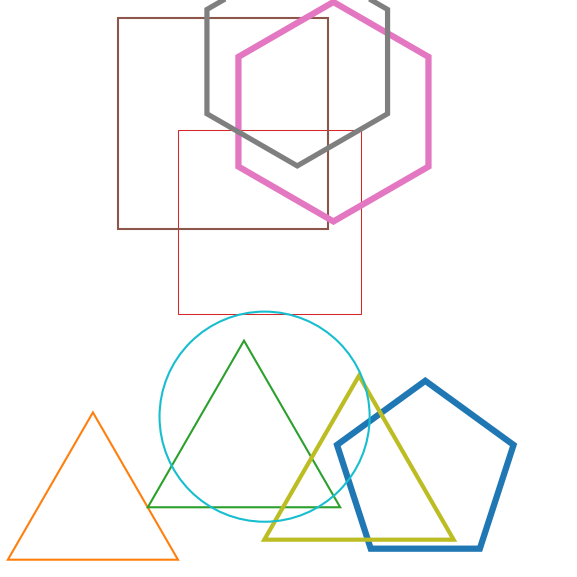[{"shape": "pentagon", "thickness": 3, "radius": 0.8, "center": [0.736, 0.179]}, {"shape": "triangle", "thickness": 1, "radius": 0.85, "center": [0.161, 0.115]}, {"shape": "triangle", "thickness": 1, "radius": 0.96, "center": [0.422, 0.217]}, {"shape": "square", "thickness": 0.5, "radius": 0.79, "center": [0.466, 0.614]}, {"shape": "square", "thickness": 1, "radius": 0.91, "center": [0.386, 0.785]}, {"shape": "hexagon", "thickness": 3, "radius": 0.95, "center": [0.577, 0.806]}, {"shape": "hexagon", "thickness": 2.5, "radius": 0.9, "center": [0.515, 0.892]}, {"shape": "triangle", "thickness": 2, "radius": 0.95, "center": [0.622, 0.159]}, {"shape": "circle", "thickness": 1, "radius": 0.91, "center": [0.458, 0.278]}]